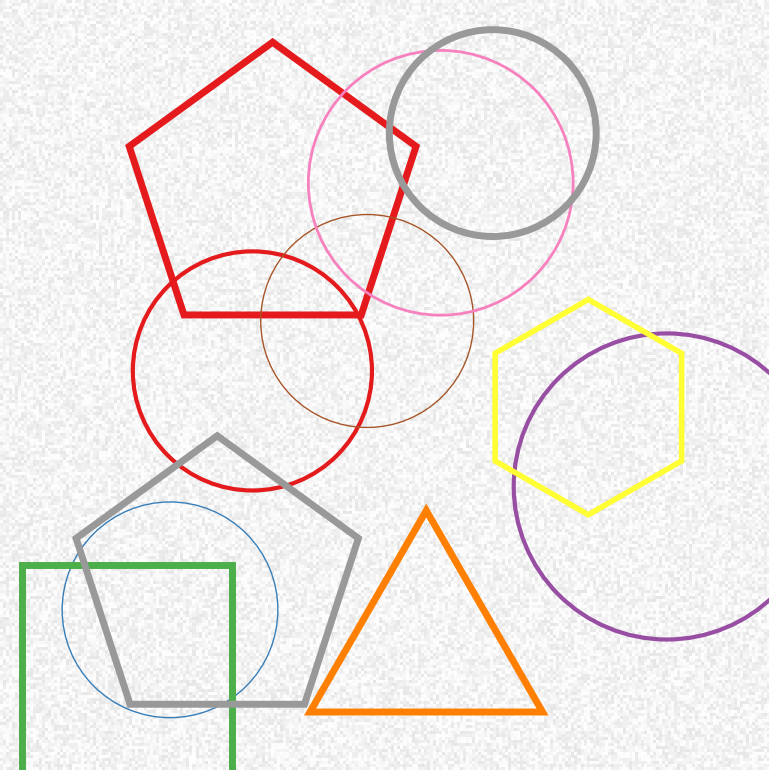[{"shape": "pentagon", "thickness": 2.5, "radius": 0.98, "center": [0.354, 0.749]}, {"shape": "circle", "thickness": 1.5, "radius": 0.78, "center": [0.328, 0.518]}, {"shape": "circle", "thickness": 0.5, "radius": 0.7, "center": [0.221, 0.208]}, {"shape": "square", "thickness": 2.5, "radius": 0.68, "center": [0.165, 0.13]}, {"shape": "circle", "thickness": 1.5, "radius": 0.99, "center": [0.866, 0.368]}, {"shape": "triangle", "thickness": 2.5, "radius": 0.87, "center": [0.554, 0.163]}, {"shape": "hexagon", "thickness": 2, "radius": 0.7, "center": [0.764, 0.471]}, {"shape": "circle", "thickness": 0.5, "radius": 0.69, "center": [0.477, 0.583]}, {"shape": "circle", "thickness": 1, "radius": 0.86, "center": [0.572, 0.763]}, {"shape": "circle", "thickness": 2.5, "radius": 0.67, "center": [0.64, 0.827]}, {"shape": "pentagon", "thickness": 2.5, "radius": 0.96, "center": [0.282, 0.241]}]